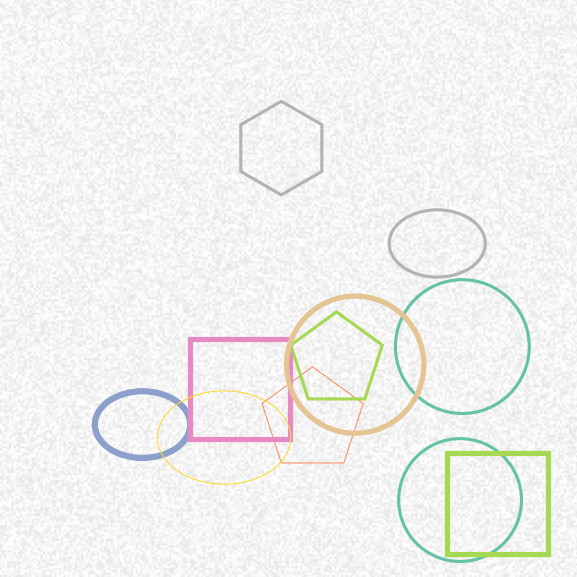[{"shape": "circle", "thickness": 1.5, "radius": 0.58, "center": [0.801, 0.399]}, {"shape": "circle", "thickness": 1.5, "radius": 0.53, "center": [0.797, 0.133]}, {"shape": "pentagon", "thickness": 0.5, "radius": 0.46, "center": [0.541, 0.272]}, {"shape": "oval", "thickness": 3, "radius": 0.41, "center": [0.247, 0.264]}, {"shape": "square", "thickness": 2.5, "radius": 0.43, "center": [0.415, 0.326]}, {"shape": "square", "thickness": 2.5, "radius": 0.44, "center": [0.862, 0.128]}, {"shape": "pentagon", "thickness": 1.5, "radius": 0.42, "center": [0.583, 0.376]}, {"shape": "oval", "thickness": 0.5, "radius": 0.58, "center": [0.388, 0.242]}, {"shape": "circle", "thickness": 2.5, "radius": 0.59, "center": [0.615, 0.368]}, {"shape": "oval", "thickness": 1.5, "radius": 0.42, "center": [0.757, 0.578]}, {"shape": "hexagon", "thickness": 1.5, "radius": 0.41, "center": [0.487, 0.743]}]